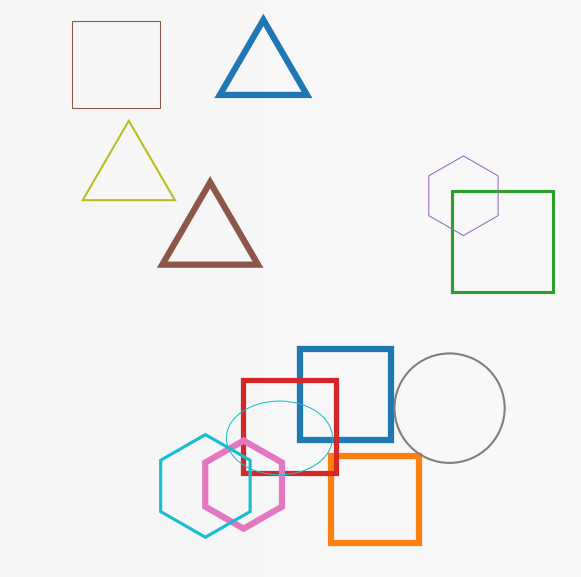[{"shape": "square", "thickness": 3, "radius": 0.39, "center": [0.594, 0.316]}, {"shape": "triangle", "thickness": 3, "radius": 0.43, "center": [0.453, 0.878]}, {"shape": "square", "thickness": 3, "radius": 0.38, "center": [0.646, 0.134]}, {"shape": "square", "thickness": 1.5, "radius": 0.44, "center": [0.864, 0.581]}, {"shape": "square", "thickness": 2.5, "radius": 0.4, "center": [0.498, 0.26]}, {"shape": "hexagon", "thickness": 0.5, "radius": 0.34, "center": [0.797, 0.66]}, {"shape": "square", "thickness": 0.5, "radius": 0.38, "center": [0.199, 0.888]}, {"shape": "triangle", "thickness": 3, "radius": 0.48, "center": [0.362, 0.588]}, {"shape": "hexagon", "thickness": 3, "radius": 0.38, "center": [0.419, 0.16]}, {"shape": "circle", "thickness": 1, "radius": 0.47, "center": [0.773, 0.292]}, {"shape": "triangle", "thickness": 1, "radius": 0.46, "center": [0.222, 0.698]}, {"shape": "oval", "thickness": 0.5, "radius": 0.46, "center": [0.481, 0.241]}, {"shape": "hexagon", "thickness": 1.5, "radius": 0.44, "center": [0.353, 0.158]}]